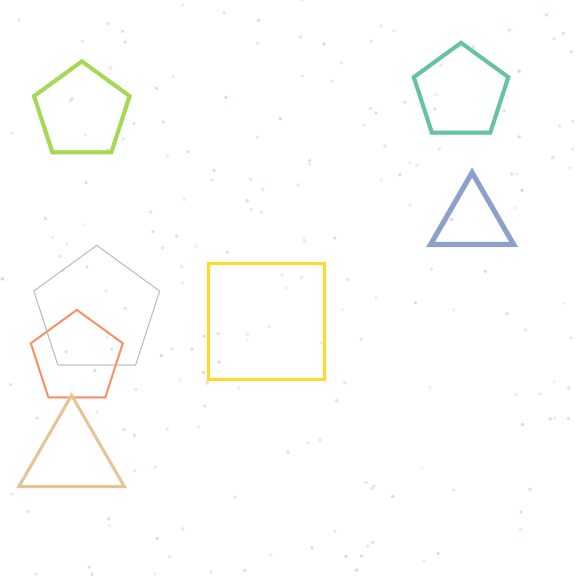[{"shape": "pentagon", "thickness": 2, "radius": 0.43, "center": [0.798, 0.839]}, {"shape": "pentagon", "thickness": 1, "radius": 0.42, "center": [0.133, 0.379]}, {"shape": "triangle", "thickness": 2.5, "radius": 0.41, "center": [0.817, 0.617]}, {"shape": "pentagon", "thickness": 2, "radius": 0.44, "center": [0.142, 0.806]}, {"shape": "square", "thickness": 1.5, "radius": 0.5, "center": [0.461, 0.444]}, {"shape": "triangle", "thickness": 1.5, "radius": 0.53, "center": [0.124, 0.209]}, {"shape": "pentagon", "thickness": 0.5, "radius": 0.57, "center": [0.168, 0.46]}]